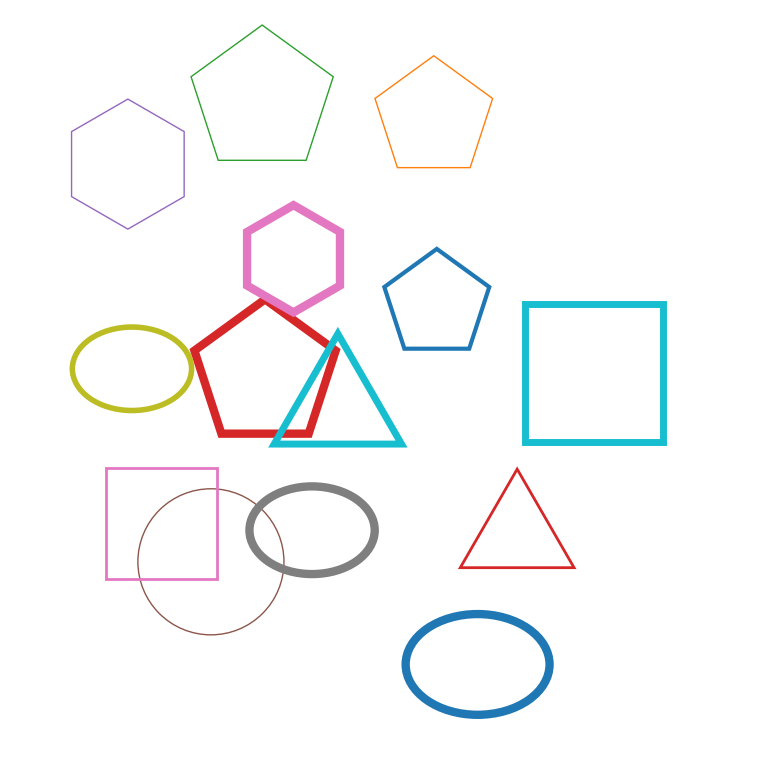[{"shape": "oval", "thickness": 3, "radius": 0.47, "center": [0.62, 0.137]}, {"shape": "pentagon", "thickness": 1.5, "radius": 0.36, "center": [0.567, 0.605]}, {"shape": "pentagon", "thickness": 0.5, "radius": 0.4, "center": [0.563, 0.847]}, {"shape": "pentagon", "thickness": 0.5, "radius": 0.49, "center": [0.34, 0.87]}, {"shape": "pentagon", "thickness": 3, "radius": 0.48, "center": [0.344, 0.515]}, {"shape": "triangle", "thickness": 1, "radius": 0.43, "center": [0.672, 0.305]}, {"shape": "hexagon", "thickness": 0.5, "radius": 0.42, "center": [0.166, 0.787]}, {"shape": "circle", "thickness": 0.5, "radius": 0.47, "center": [0.274, 0.27]}, {"shape": "hexagon", "thickness": 3, "radius": 0.35, "center": [0.381, 0.664]}, {"shape": "square", "thickness": 1, "radius": 0.36, "center": [0.21, 0.32]}, {"shape": "oval", "thickness": 3, "radius": 0.41, "center": [0.405, 0.311]}, {"shape": "oval", "thickness": 2, "radius": 0.39, "center": [0.171, 0.521]}, {"shape": "square", "thickness": 2.5, "radius": 0.45, "center": [0.772, 0.516]}, {"shape": "triangle", "thickness": 2.5, "radius": 0.48, "center": [0.439, 0.471]}]